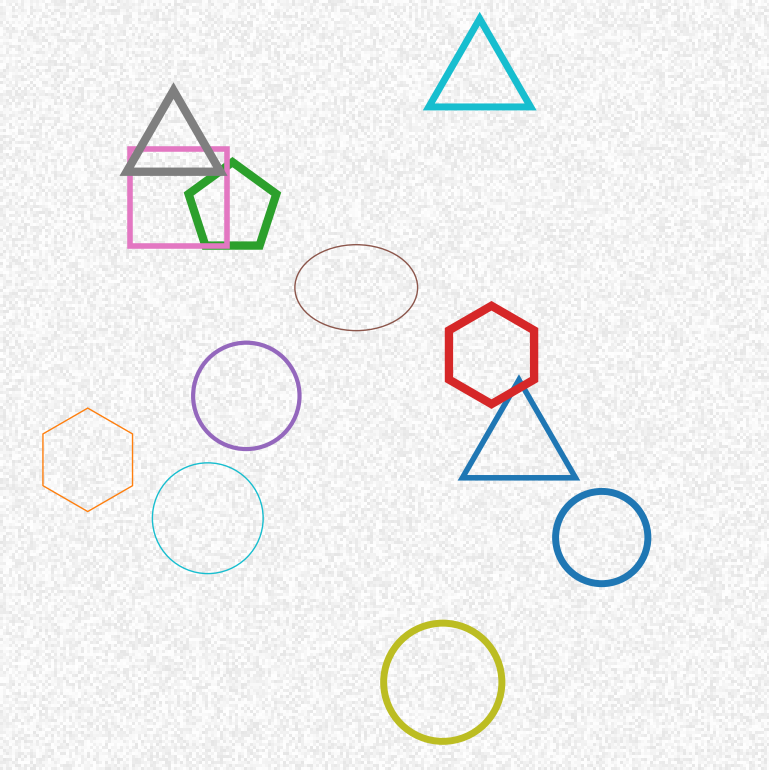[{"shape": "circle", "thickness": 2.5, "radius": 0.3, "center": [0.781, 0.302]}, {"shape": "triangle", "thickness": 2, "radius": 0.42, "center": [0.674, 0.422]}, {"shape": "hexagon", "thickness": 0.5, "radius": 0.34, "center": [0.114, 0.403]}, {"shape": "pentagon", "thickness": 3, "radius": 0.3, "center": [0.302, 0.73]}, {"shape": "hexagon", "thickness": 3, "radius": 0.32, "center": [0.638, 0.539]}, {"shape": "circle", "thickness": 1.5, "radius": 0.35, "center": [0.32, 0.486]}, {"shape": "oval", "thickness": 0.5, "radius": 0.4, "center": [0.463, 0.626]}, {"shape": "square", "thickness": 2, "radius": 0.31, "center": [0.232, 0.744]}, {"shape": "triangle", "thickness": 3, "radius": 0.35, "center": [0.225, 0.812]}, {"shape": "circle", "thickness": 2.5, "radius": 0.38, "center": [0.575, 0.114]}, {"shape": "circle", "thickness": 0.5, "radius": 0.36, "center": [0.27, 0.327]}, {"shape": "triangle", "thickness": 2.5, "radius": 0.38, "center": [0.623, 0.899]}]